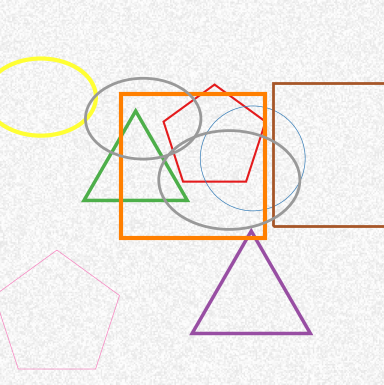[{"shape": "pentagon", "thickness": 1.5, "radius": 0.7, "center": [0.557, 0.641]}, {"shape": "circle", "thickness": 0.5, "radius": 0.68, "center": [0.656, 0.589]}, {"shape": "triangle", "thickness": 2.5, "radius": 0.77, "center": [0.352, 0.557]}, {"shape": "triangle", "thickness": 2.5, "radius": 0.89, "center": [0.653, 0.222]}, {"shape": "square", "thickness": 3, "radius": 0.94, "center": [0.501, 0.569]}, {"shape": "oval", "thickness": 3, "radius": 0.72, "center": [0.106, 0.748]}, {"shape": "square", "thickness": 2, "radius": 0.92, "center": [0.893, 0.599]}, {"shape": "pentagon", "thickness": 0.5, "radius": 0.85, "center": [0.148, 0.18]}, {"shape": "oval", "thickness": 2, "radius": 0.92, "center": [0.596, 0.532]}, {"shape": "oval", "thickness": 2, "radius": 0.75, "center": [0.372, 0.692]}]